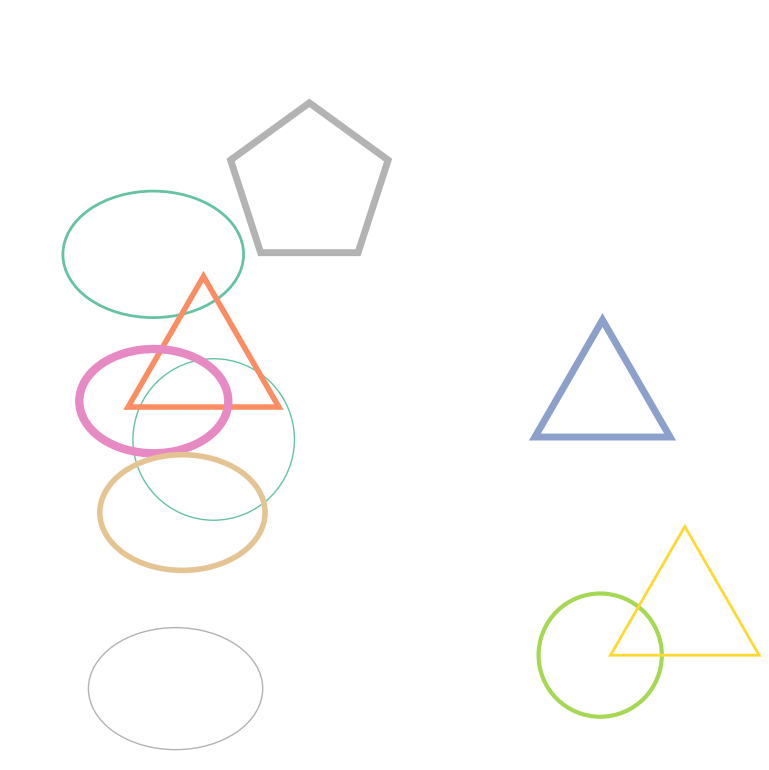[{"shape": "oval", "thickness": 1, "radius": 0.59, "center": [0.199, 0.67]}, {"shape": "circle", "thickness": 0.5, "radius": 0.52, "center": [0.278, 0.429]}, {"shape": "triangle", "thickness": 2, "radius": 0.57, "center": [0.264, 0.528]}, {"shape": "triangle", "thickness": 2.5, "radius": 0.51, "center": [0.782, 0.483]}, {"shape": "oval", "thickness": 3, "radius": 0.48, "center": [0.2, 0.479]}, {"shape": "circle", "thickness": 1.5, "radius": 0.4, "center": [0.779, 0.149]}, {"shape": "triangle", "thickness": 1, "radius": 0.56, "center": [0.889, 0.205]}, {"shape": "oval", "thickness": 2, "radius": 0.54, "center": [0.237, 0.334]}, {"shape": "oval", "thickness": 0.5, "radius": 0.57, "center": [0.228, 0.106]}, {"shape": "pentagon", "thickness": 2.5, "radius": 0.54, "center": [0.402, 0.759]}]